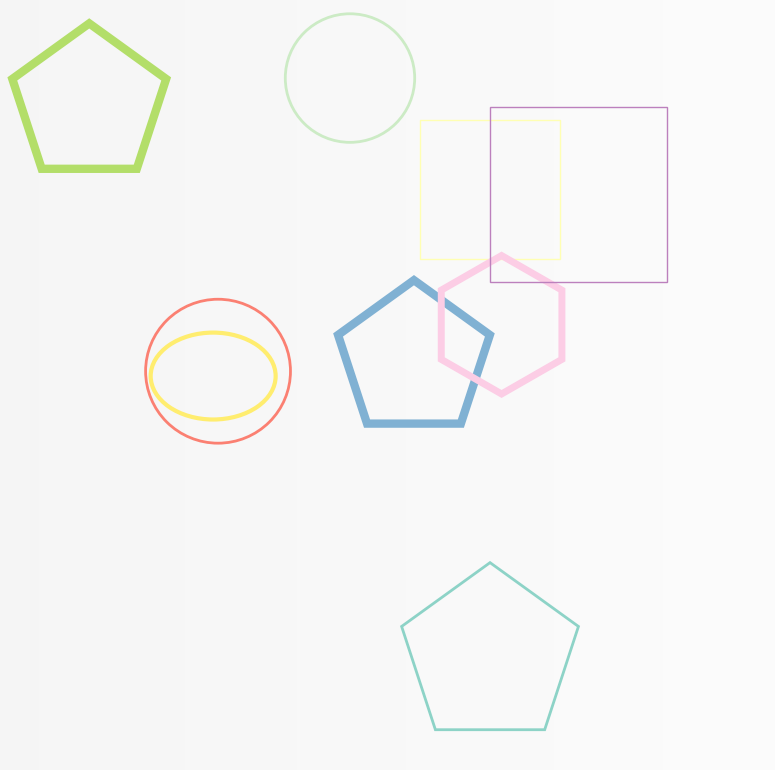[{"shape": "pentagon", "thickness": 1, "radius": 0.6, "center": [0.632, 0.149]}, {"shape": "square", "thickness": 0.5, "radius": 0.45, "center": [0.632, 0.754]}, {"shape": "circle", "thickness": 1, "radius": 0.47, "center": [0.281, 0.518]}, {"shape": "pentagon", "thickness": 3, "radius": 0.51, "center": [0.534, 0.533]}, {"shape": "pentagon", "thickness": 3, "radius": 0.52, "center": [0.115, 0.865]}, {"shape": "hexagon", "thickness": 2.5, "radius": 0.45, "center": [0.647, 0.578]}, {"shape": "square", "thickness": 0.5, "radius": 0.57, "center": [0.746, 0.747]}, {"shape": "circle", "thickness": 1, "radius": 0.42, "center": [0.452, 0.899]}, {"shape": "oval", "thickness": 1.5, "radius": 0.4, "center": [0.275, 0.512]}]